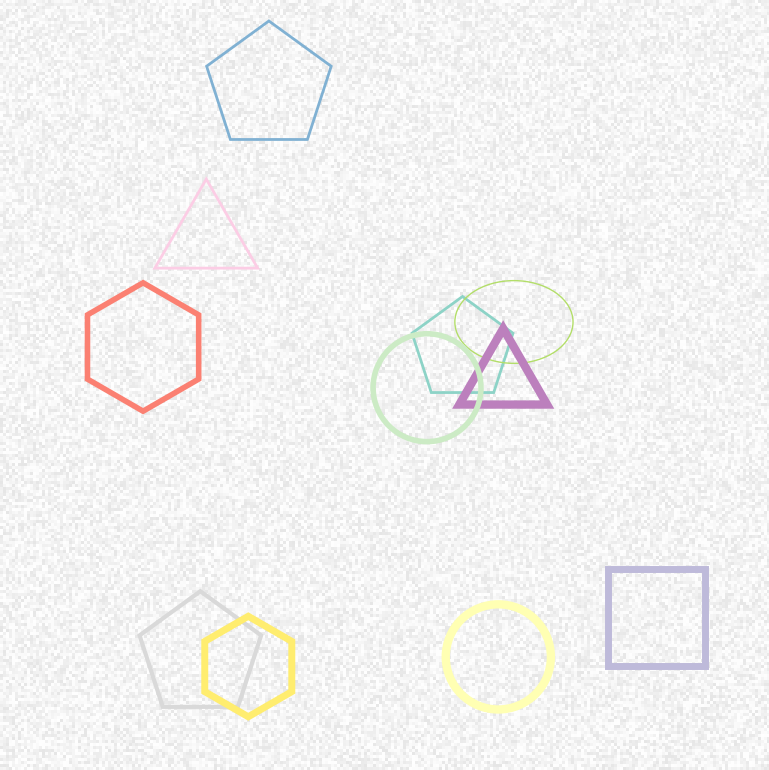[{"shape": "pentagon", "thickness": 1, "radius": 0.34, "center": [0.601, 0.546]}, {"shape": "circle", "thickness": 3, "radius": 0.34, "center": [0.647, 0.147]}, {"shape": "square", "thickness": 2.5, "radius": 0.32, "center": [0.853, 0.198]}, {"shape": "hexagon", "thickness": 2, "radius": 0.42, "center": [0.186, 0.549]}, {"shape": "pentagon", "thickness": 1, "radius": 0.43, "center": [0.349, 0.888]}, {"shape": "oval", "thickness": 0.5, "radius": 0.38, "center": [0.667, 0.582]}, {"shape": "triangle", "thickness": 1, "radius": 0.39, "center": [0.268, 0.69]}, {"shape": "pentagon", "thickness": 1.5, "radius": 0.42, "center": [0.26, 0.149]}, {"shape": "triangle", "thickness": 3, "radius": 0.33, "center": [0.654, 0.508]}, {"shape": "circle", "thickness": 2, "radius": 0.35, "center": [0.555, 0.497]}, {"shape": "hexagon", "thickness": 2.5, "radius": 0.33, "center": [0.322, 0.134]}]